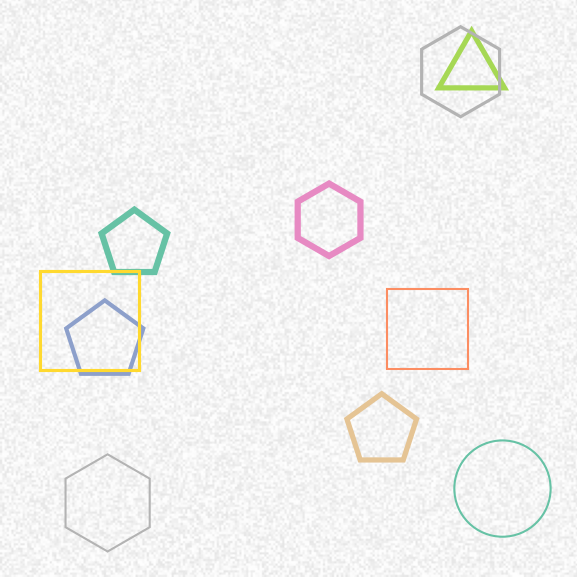[{"shape": "circle", "thickness": 1, "radius": 0.42, "center": [0.87, 0.153]}, {"shape": "pentagon", "thickness": 3, "radius": 0.3, "center": [0.233, 0.576]}, {"shape": "square", "thickness": 1, "radius": 0.35, "center": [0.74, 0.43]}, {"shape": "pentagon", "thickness": 2, "radius": 0.35, "center": [0.181, 0.409]}, {"shape": "hexagon", "thickness": 3, "radius": 0.31, "center": [0.57, 0.619]}, {"shape": "triangle", "thickness": 2.5, "radius": 0.33, "center": [0.817, 0.88]}, {"shape": "square", "thickness": 1.5, "radius": 0.43, "center": [0.155, 0.444]}, {"shape": "pentagon", "thickness": 2.5, "radius": 0.32, "center": [0.661, 0.254]}, {"shape": "hexagon", "thickness": 1, "radius": 0.42, "center": [0.186, 0.128]}, {"shape": "hexagon", "thickness": 1.5, "radius": 0.39, "center": [0.798, 0.875]}]